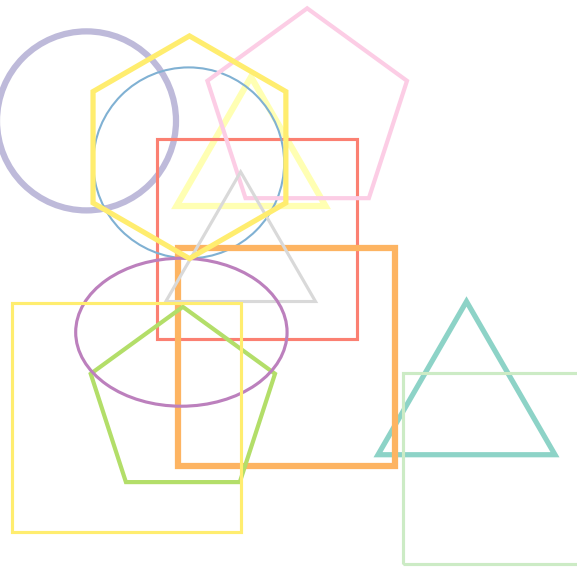[{"shape": "triangle", "thickness": 2.5, "radius": 0.88, "center": [0.808, 0.3]}, {"shape": "triangle", "thickness": 3, "radius": 0.74, "center": [0.435, 0.717]}, {"shape": "circle", "thickness": 3, "radius": 0.78, "center": [0.15, 0.79]}, {"shape": "square", "thickness": 1.5, "radius": 0.87, "center": [0.445, 0.585]}, {"shape": "circle", "thickness": 1, "radius": 0.83, "center": [0.327, 0.717]}, {"shape": "square", "thickness": 3, "radius": 0.94, "center": [0.496, 0.381]}, {"shape": "pentagon", "thickness": 2, "radius": 0.84, "center": [0.317, 0.3]}, {"shape": "pentagon", "thickness": 2, "radius": 0.91, "center": [0.532, 0.803]}, {"shape": "triangle", "thickness": 1.5, "radius": 0.75, "center": [0.417, 0.552]}, {"shape": "oval", "thickness": 1.5, "radius": 0.92, "center": [0.314, 0.424]}, {"shape": "square", "thickness": 1.5, "radius": 0.83, "center": [0.863, 0.188]}, {"shape": "square", "thickness": 1.5, "radius": 0.99, "center": [0.219, 0.276]}, {"shape": "hexagon", "thickness": 2.5, "radius": 0.96, "center": [0.328, 0.744]}]